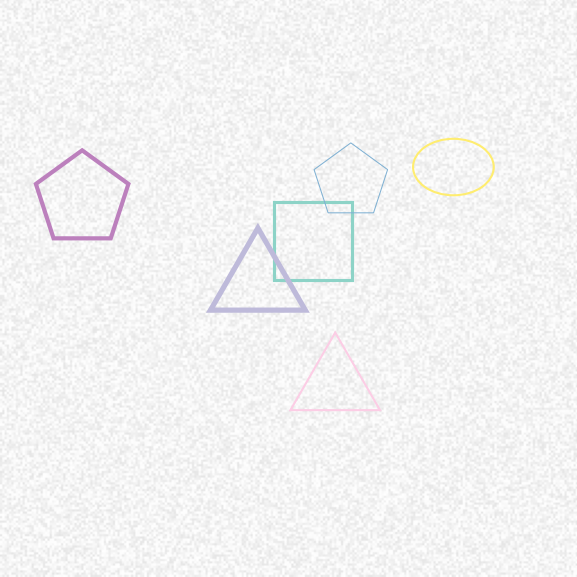[{"shape": "square", "thickness": 1.5, "radius": 0.34, "center": [0.543, 0.581]}, {"shape": "triangle", "thickness": 2.5, "radius": 0.47, "center": [0.447, 0.509]}, {"shape": "pentagon", "thickness": 0.5, "radius": 0.33, "center": [0.607, 0.685]}, {"shape": "triangle", "thickness": 1, "radius": 0.45, "center": [0.58, 0.334]}, {"shape": "pentagon", "thickness": 2, "radius": 0.42, "center": [0.142, 0.655]}, {"shape": "oval", "thickness": 1, "radius": 0.35, "center": [0.785, 0.71]}]